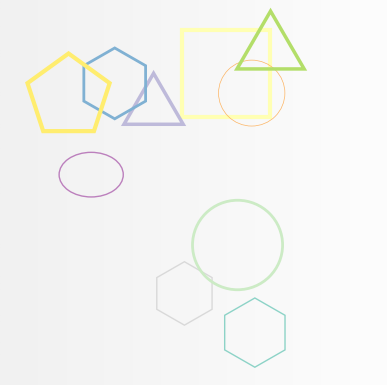[{"shape": "hexagon", "thickness": 1, "radius": 0.45, "center": [0.658, 0.136]}, {"shape": "square", "thickness": 3, "radius": 0.57, "center": [0.584, 0.809]}, {"shape": "triangle", "thickness": 2.5, "radius": 0.44, "center": [0.396, 0.721]}, {"shape": "hexagon", "thickness": 2, "radius": 0.46, "center": [0.296, 0.783]}, {"shape": "circle", "thickness": 0.5, "radius": 0.43, "center": [0.65, 0.758]}, {"shape": "triangle", "thickness": 2.5, "radius": 0.5, "center": [0.698, 0.871]}, {"shape": "hexagon", "thickness": 1, "radius": 0.41, "center": [0.476, 0.238]}, {"shape": "oval", "thickness": 1, "radius": 0.41, "center": [0.235, 0.546]}, {"shape": "circle", "thickness": 2, "radius": 0.58, "center": [0.613, 0.364]}, {"shape": "pentagon", "thickness": 3, "radius": 0.56, "center": [0.177, 0.75]}]